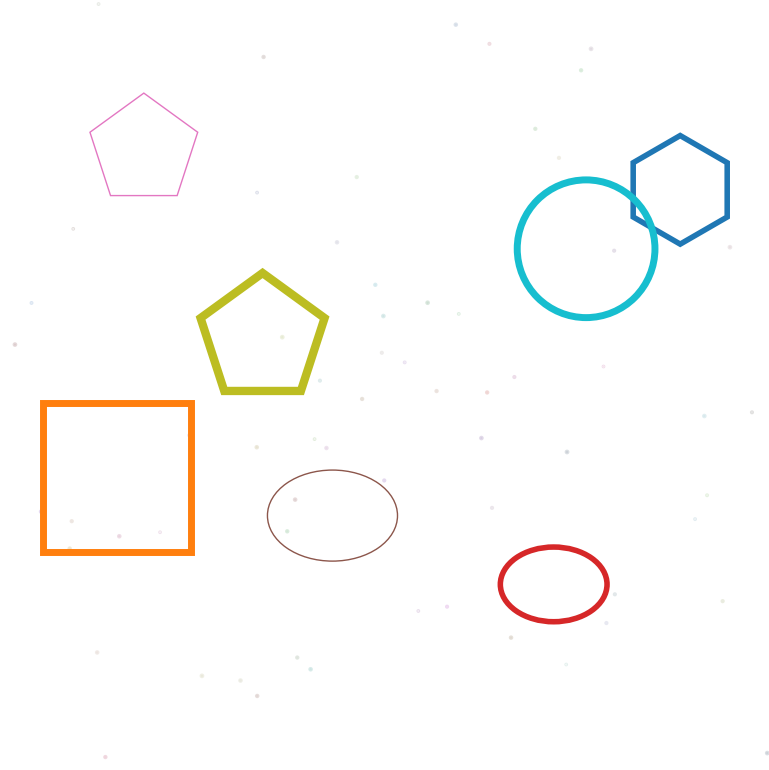[{"shape": "hexagon", "thickness": 2, "radius": 0.35, "center": [0.883, 0.753]}, {"shape": "square", "thickness": 2.5, "radius": 0.48, "center": [0.152, 0.38]}, {"shape": "oval", "thickness": 2, "radius": 0.35, "center": [0.719, 0.241]}, {"shape": "oval", "thickness": 0.5, "radius": 0.42, "center": [0.432, 0.33]}, {"shape": "pentagon", "thickness": 0.5, "radius": 0.37, "center": [0.187, 0.806]}, {"shape": "pentagon", "thickness": 3, "radius": 0.42, "center": [0.341, 0.561]}, {"shape": "circle", "thickness": 2.5, "radius": 0.45, "center": [0.761, 0.677]}]